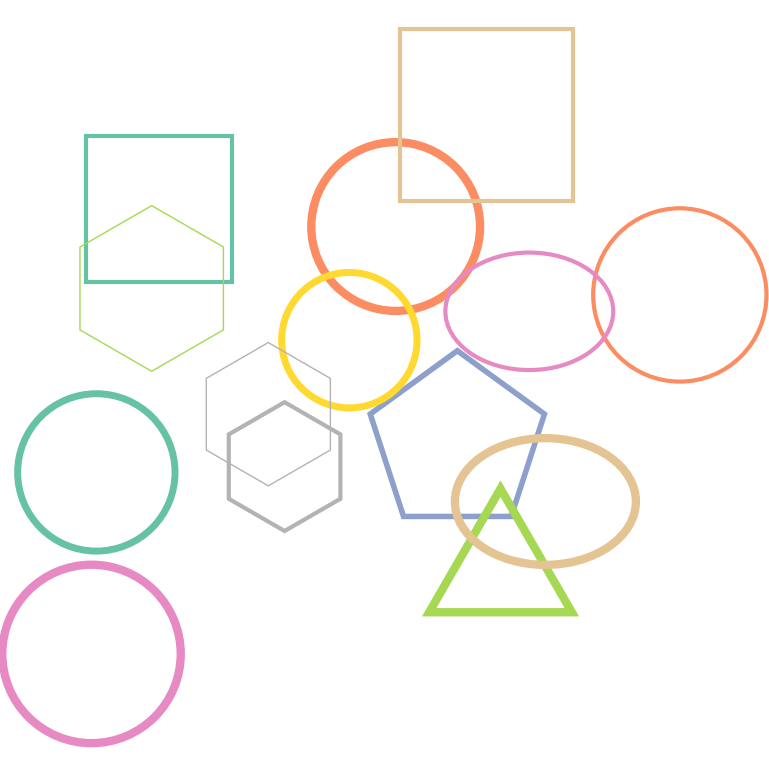[{"shape": "circle", "thickness": 2.5, "radius": 0.51, "center": [0.125, 0.386]}, {"shape": "square", "thickness": 1.5, "radius": 0.47, "center": [0.206, 0.729]}, {"shape": "circle", "thickness": 3, "radius": 0.55, "center": [0.514, 0.706]}, {"shape": "circle", "thickness": 1.5, "radius": 0.56, "center": [0.883, 0.617]}, {"shape": "pentagon", "thickness": 2, "radius": 0.59, "center": [0.594, 0.426]}, {"shape": "oval", "thickness": 1.5, "radius": 0.54, "center": [0.687, 0.596]}, {"shape": "circle", "thickness": 3, "radius": 0.58, "center": [0.119, 0.151]}, {"shape": "hexagon", "thickness": 0.5, "radius": 0.54, "center": [0.197, 0.625]}, {"shape": "triangle", "thickness": 3, "radius": 0.53, "center": [0.65, 0.258]}, {"shape": "circle", "thickness": 2.5, "radius": 0.44, "center": [0.454, 0.558]}, {"shape": "square", "thickness": 1.5, "radius": 0.56, "center": [0.632, 0.851]}, {"shape": "oval", "thickness": 3, "radius": 0.59, "center": [0.708, 0.349]}, {"shape": "hexagon", "thickness": 0.5, "radius": 0.47, "center": [0.348, 0.462]}, {"shape": "hexagon", "thickness": 1.5, "radius": 0.42, "center": [0.37, 0.394]}]